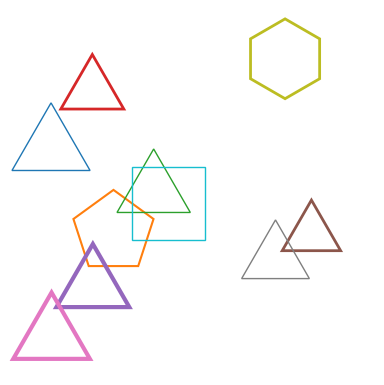[{"shape": "triangle", "thickness": 1, "radius": 0.59, "center": [0.133, 0.616]}, {"shape": "pentagon", "thickness": 1.5, "radius": 0.55, "center": [0.295, 0.397]}, {"shape": "triangle", "thickness": 1, "radius": 0.55, "center": [0.399, 0.503]}, {"shape": "triangle", "thickness": 2, "radius": 0.47, "center": [0.24, 0.764]}, {"shape": "triangle", "thickness": 3, "radius": 0.55, "center": [0.241, 0.257]}, {"shape": "triangle", "thickness": 2, "radius": 0.44, "center": [0.809, 0.393]}, {"shape": "triangle", "thickness": 3, "radius": 0.57, "center": [0.134, 0.125]}, {"shape": "triangle", "thickness": 1, "radius": 0.51, "center": [0.716, 0.327]}, {"shape": "hexagon", "thickness": 2, "radius": 0.52, "center": [0.74, 0.847]}, {"shape": "square", "thickness": 1, "radius": 0.47, "center": [0.437, 0.471]}]